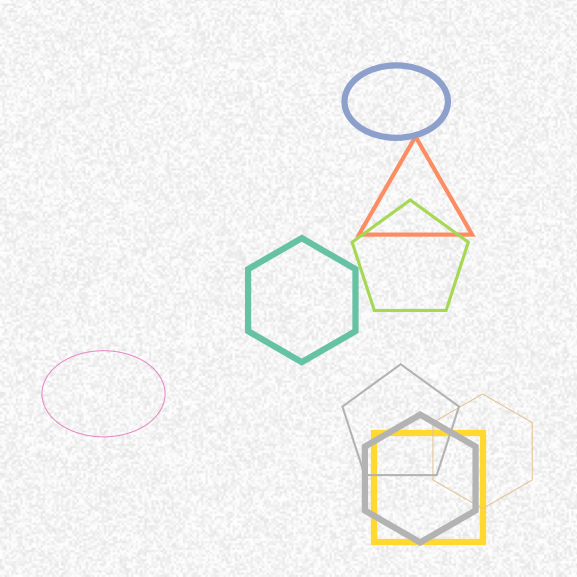[{"shape": "hexagon", "thickness": 3, "radius": 0.54, "center": [0.523, 0.479]}, {"shape": "triangle", "thickness": 2, "radius": 0.57, "center": [0.719, 0.649]}, {"shape": "oval", "thickness": 3, "radius": 0.45, "center": [0.686, 0.823]}, {"shape": "oval", "thickness": 0.5, "radius": 0.53, "center": [0.179, 0.317]}, {"shape": "pentagon", "thickness": 1.5, "radius": 0.53, "center": [0.71, 0.547]}, {"shape": "square", "thickness": 3, "radius": 0.47, "center": [0.742, 0.155]}, {"shape": "hexagon", "thickness": 0.5, "radius": 0.5, "center": [0.836, 0.218]}, {"shape": "pentagon", "thickness": 1, "radius": 0.53, "center": [0.694, 0.262]}, {"shape": "hexagon", "thickness": 3, "radius": 0.55, "center": [0.728, 0.171]}]